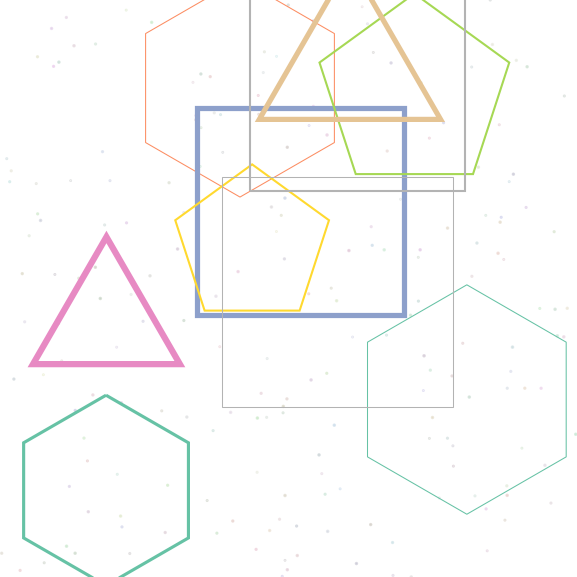[{"shape": "hexagon", "thickness": 0.5, "radius": 0.99, "center": [0.808, 0.307]}, {"shape": "hexagon", "thickness": 1.5, "radius": 0.82, "center": [0.184, 0.15]}, {"shape": "hexagon", "thickness": 0.5, "radius": 0.94, "center": [0.416, 0.847]}, {"shape": "square", "thickness": 2.5, "radius": 0.9, "center": [0.52, 0.633]}, {"shape": "triangle", "thickness": 3, "radius": 0.73, "center": [0.184, 0.442]}, {"shape": "pentagon", "thickness": 1, "radius": 0.86, "center": [0.718, 0.837]}, {"shape": "pentagon", "thickness": 1, "radius": 0.7, "center": [0.437, 0.575]}, {"shape": "triangle", "thickness": 2.5, "radius": 0.91, "center": [0.606, 0.883]}, {"shape": "square", "thickness": 0.5, "radius": 1.0, "center": [0.584, 0.493]}, {"shape": "square", "thickness": 1, "radius": 0.93, "center": [0.62, 0.853]}]